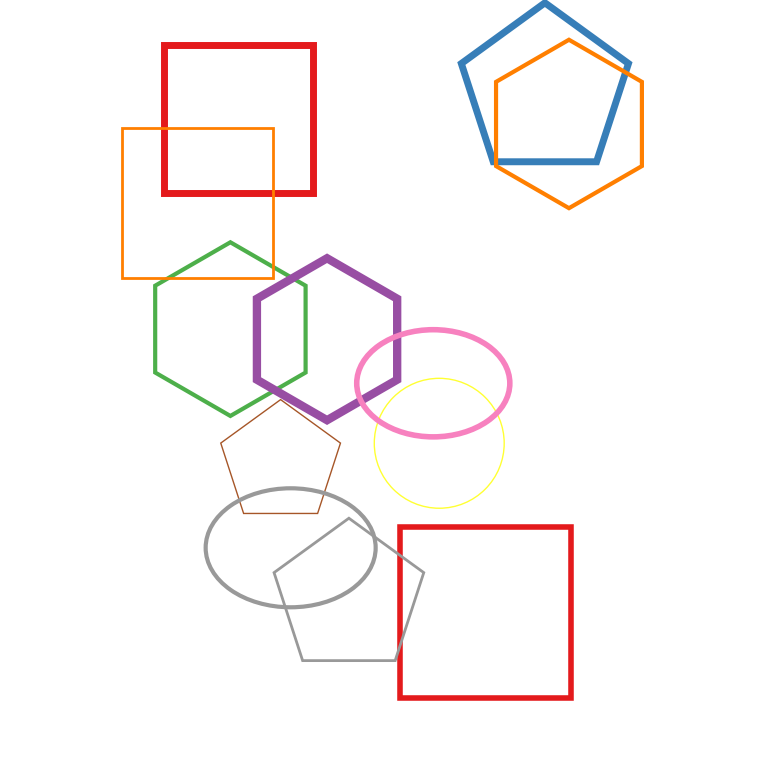[{"shape": "square", "thickness": 2.5, "radius": 0.48, "center": [0.31, 0.846]}, {"shape": "square", "thickness": 2, "radius": 0.55, "center": [0.631, 0.205]}, {"shape": "pentagon", "thickness": 2.5, "radius": 0.57, "center": [0.708, 0.882]}, {"shape": "hexagon", "thickness": 1.5, "radius": 0.56, "center": [0.299, 0.573]}, {"shape": "hexagon", "thickness": 3, "radius": 0.53, "center": [0.425, 0.559]}, {"shape": "square", "thickness": 1, "radius": 0.49, "center": [0.256, 0.737]}, {"shape": "hexagon", "thickness": 1.5, "radius": 0.55, "center": [0.739, 0.839]}, {"shape": "circle", "thickness": 0.5, "radius": 0.42, "center": [0.57, 0.424]}, {"shape": "pentagon", "thickness": 0.5, "radius": 0.41, "center": [0.364, 0.399]}, {"shape": "oval", "thickness": 2, "radius": 0.5, "center": [0.563, 0.502]}, {"shape": "pentagon", "thickness": 1, "radius": 0.51, "center": [0.453, 0.225]}, {"shape": "oval", "thickness": 1.5, "radius": 0.55, "center": [0.377, 0.289]}]